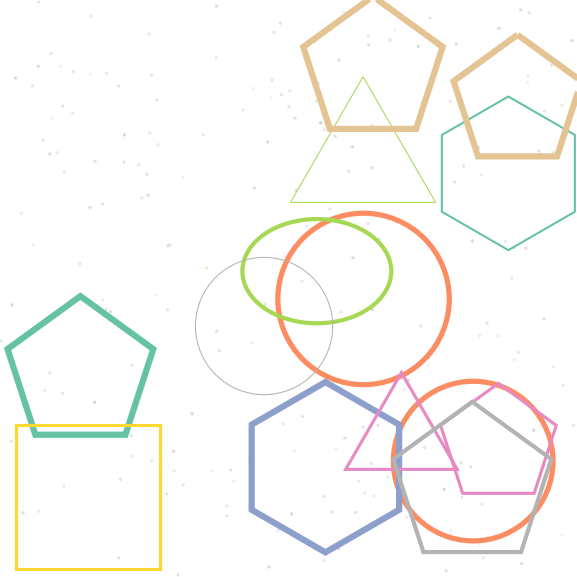[{"shape": "pentagon", "thickness": 3, "radius": 0.66, "center": [0.139, 0.354]}, {"shape": "hexagon", "thickness": 1, "radius": 0.66, "center": [0.88, 0.699]}, {"shape": "circle", "thickness": 2.5, "radius": 0.74, "center": [0.63, 0.481]}, {"shape": "circle", "thickness": 2.5, "radius": 0.69, "center": [0.819, 0.201]}, {"shape": "hexagon", "thickness": 3, "radius": 0.74, "center": [0.563, 0.19]}, {"shape": "triangle", "thickness": 1.5, "radius": 0.56, "center": [0.695, 0.242]}, {"shape": "pentagon", "thickness": 1.5, "radius": 0.53, "center": [0.863, 0.23]}, {"shape": "triangle", "thickness": 0.5, "radius": 0.73, "center": [0.629, 0.721]}, {"shape": "oval", "thickness": 2, "radius": 0.64, "center": [0.549, 0.53]}, {"shape": "square", "thickness": 1.5, "radius": 0.63, "center": [0.152, 0.138]}, {"shape": "pentagon", "thickness": 3, "radius": 0.63, "center": [0.646, 0.879]}, {"shape": "pentagon", "thickness": 3, "radius": 0.58, "center": [0.896, 0.823]}, {"shape": "circle", "thickness": 0.5, "radius": 0.59, "center": [0.457, 0.435]}, {"shape": "pentagon", "thickness": 2, "radius": 0.72, "center": [0.818, 0.16]}]